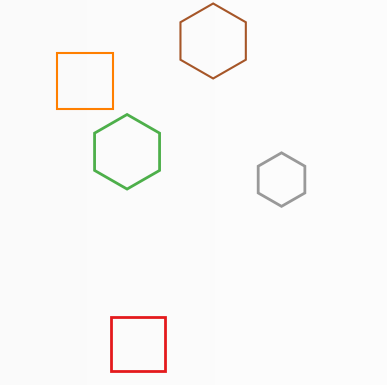[{"shape": "square", "thickness": 2, "radius": 0.35, "center": [0.355, 0.106]}, {"shape": "hexagon", "thickness": 2, "radius": 0.48, "center": [0.328, 0.606]}, {"shape": "square", "thickness": 1.5, "radius": 0.36, "center": [0.219, 0.79]}, {"shape": "hexagon", "thickness": 1.5, "radius": 0.49, "center": [0.55, 0.894]}, {"shape": "hexagon", "thickness": 2, "radius": 0.35, "center": [0.727, 0.534]}]